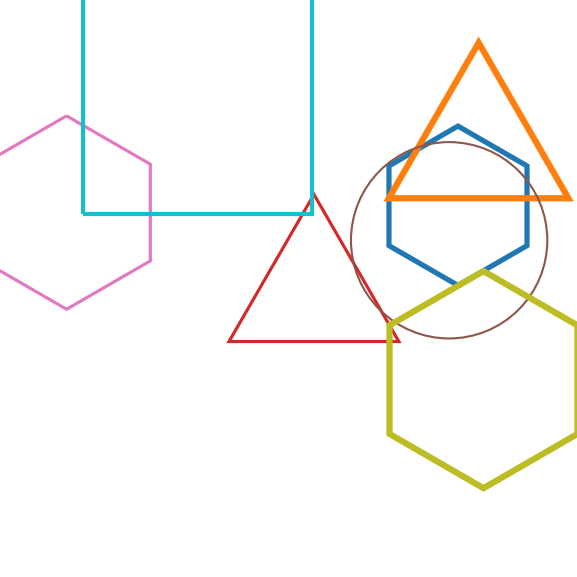[{"shape": "hexagon", "thickness": 2.5, "radius": 0.69, "center": [0.793, 0.643]}, {"shape": "triangle", "thickness": 3, "radius": 0.9, "center": [0.829, 0.746]}, {"shape": "triangle", "thickness": 1.5, "radius": 0.85, "center": [0.544, 0.493]}, {"shape": "circle", "thickness": 1, "radius": 0.85, "center": [0.778, 0.583]}, {"shape": "hexagon", "thickness": 1.5, "radius": 0.84, "center": [0.115, 0.631]}, {"shape": "hexagon", "thickness": 3, "radius": 0.94, "center": [0.837, 0.342]}, {"shape": "square", "thickness": 2, "radius": 0.99, "center": [0.342, 0.827]}]